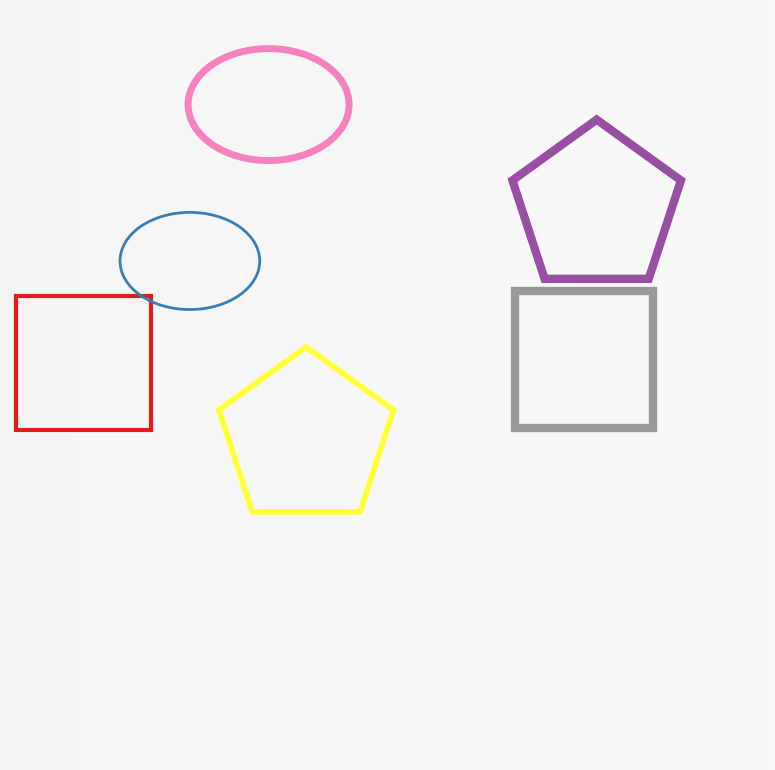[{"shape": "square", "thickness": 1.5, "radius": 0.44, "center": [0.108, 0.528]}, {"shape": "oval", "thickness": 1, "radius": 0.45, "center": [0.245, 0.661]}, {"shape": "pentagon", "thickness": 3, "radius": 0.57, "center": [0.77, 0.73]}, {"shape": "pentagon", "thickness": 2, "radius": 0.59, "center": [0.395, 0.431]}, {"shape": "oval", "thickness": 2.5, "radius": 0.52, "center": [0.347, 0.864]}, {"shape": "square", "thickness": 3, "radius": 0.45, "center": [0.753, 0.533]}]